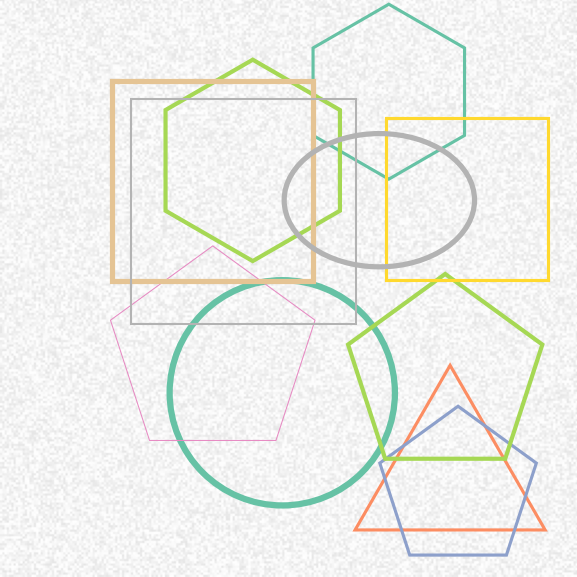[{"shape": "hexagon", "thickness": 1.5, "radius": 0.76, "center": [0.673, 0.84]}, {"shape": "circle", "thickness": 3, "radius": 0.98, "center": [0.489, 0.319]}, {"shape": "triangle", "thickness": 1.5, "radius": 0.95, "center": [0.779, 0.176]}, {"shape": "pentagon", "thickness": 1.5, "radius": 0.71, "center": [0.793, 0.153]}, {"shape": "pentagon", "thickness": 0.5, "radius": 0.93, "center": [0.368, 0.387]}, {"shape": "pentagon", "thickness": 2, "radius": 0.88, "center": [0.771, 0.348]}, {"shape": "hexagon", "thickness": 2, "radius": 0.87, "center": [0.438, 0.721]}, {"shape": "square", "thickness": 1.5, "radius": 0.7, "center": [0.808, 0.654]}, {"shape": "square", "thickness": 2.5, "radius": 0.87, "center": [0.368, 0.685]}, {"shape": "oval", "thickness": 2.5, "radius": 0.82, "center": [0.657, 0.652]}, {"shape": "square", "thickness": 1, "radius": 0.97, "center": [0.421, 0.633]}]